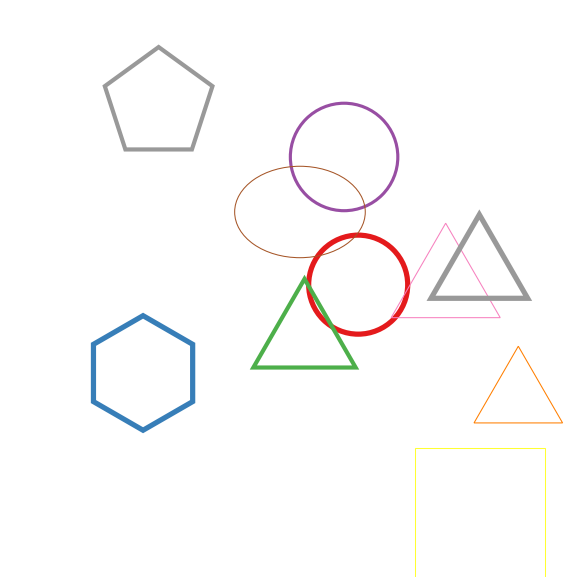[{"shape": "circle", "thickness": 2.5, "radius": 0.43, "center": [0.62, 0.506]}, {"shape": "hexagon", "thickness": 2.5, "radius": 0.5, "center": [0.248, 0.353]}, {"shape": "triangle", "thickness": 2, "radius": 0.51, "center": [0.527, 0.414]}, {"shape": "circle", "thickness": 1.5, "radius": 0.47, "center": [0.596, 0.727]}, {"shape": "triangle", "thickness": 0.5, "radius": 0.44, "center": [0.897, 0.311]}, {"shape": "square", "thickness": 0.5, "radius": 0.56, "center": [0.831, 0.112]}, {"shape": "oval", "thickness": 0.5, "radius": 0.57, "center": [0.519, 0.632]}, {"shape": "triangle", "thickness": 0.5, "radius": 0.55, "center": [0.772, 0.504]}, {"shape": "pentagon", "thickness": 2, "radius": 0.49, "center": [0.275, 0.82]}, {"shape": "triangle", "thickness": 2.5, "radius": 0.48, "center": [0.83, 0.531]}]